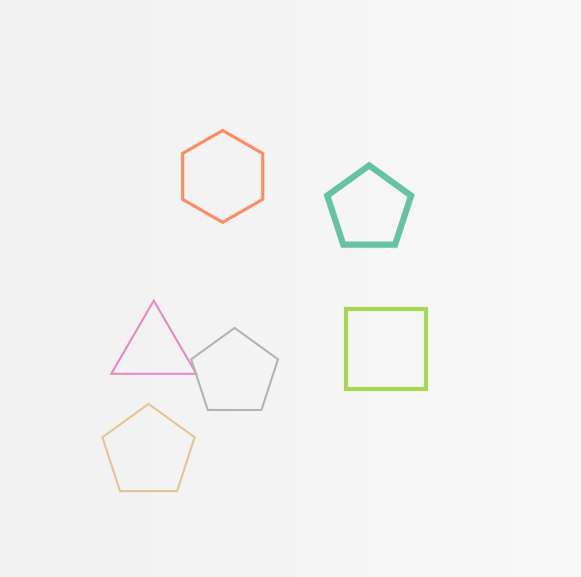[{"shape": "pentagon", "thickness": 3, "radius": 0.38, "center": [0.635, 0.637]}, {"shape": "hexagon", "thickness": 1.5, "radius": 0.4, "center": [0.383, 0.694]}, {"shape": "triangle", "thickness": 1, "radius": 0.42, "center": [0.265, 0.394]}, {"shape": "square", "thickness": 2, "radius": 0.34, "center": [0.664, 0.395]}, {"shape": "pentagon", "thickness": 1, "radius": 0.42, "center": [0.256, 0.216]}, {"shape": "pentagon", "thickness": 1, "radius": 0.39, "center": [0.404, 0.353]}]